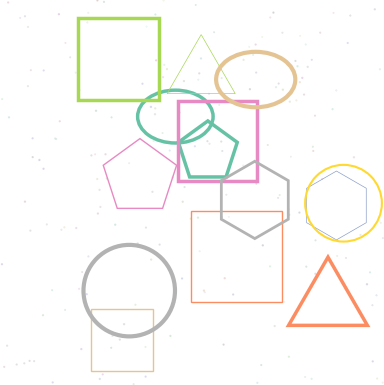[{"shape": "oval", "thickness": 2.5, "radius": 0.49, "center": [0.455, 0.697]}, {"shape": "pentagon", "thickness": 2.5, "radius": 0.4, "center": [0.54, 0.605]}, {"shape": "square", "thickness": 1, "radius": 0.59, "center": [0.614, 0.334]}, {"shape": "triangle", "thickness": 2.5, "radius": 0.59, "center": [0.852, 0.214]}, {"shape": "hexagon", "thickness": 0.5, "radius": 0.45, "center": [0.874, 0.466]}, {"shape": "pentagon", "thickness": 1, "radius": 0.5, "center": [0.363, 0.54]}, {"shape": "square", "thickness": 2.5, "radius": 0.52, "center": [0.565, 0.634]}, {"shape": "square", "thickness": 2.5, "radius": 0.53, "center": [0.307, 0.848]}, {"shape": "triangle", "thickness": 0.5, "radius": 0.51, "center": [0.523, 0.808]}, {"shape": "circle", "thickness": 1.5, "radius": 0.5, "center": [0.892, 0.472]}, {"shape": "oval", "thickness": 3, "radius": 0.51, "center": [0.664, 0.793]}, {"shape": "square", "thickness": 1, "radius": 0.4, "center": [0.316, 0.116]}, {"shape": "hexagon", "thickness": 2, "radius": 0.5, "center": [0.662, 0.481]}, {"shape": "circle", "thickness": 3, "radius": 0.59, "center": [0.336, 0.245]}]